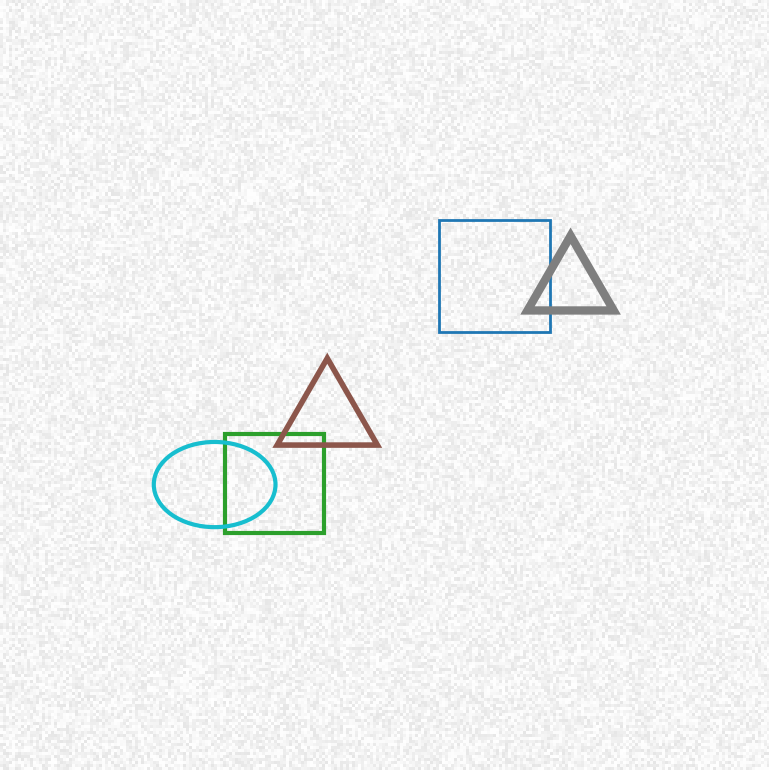[{"shape": "square", "thickness": 1, "radius": 0.36, "center": [0.642, 0.642]}, {"shape": "square", "thickness": 1.5, "radius": 0.32, "center": [0.356, 0.372]}, {"shape": "triangle", "thickness": 2, "radius": 0.38, "center": [0.425, 0.46]}, {"shape": "triangle", "thickness": 3, "radius": 0.32, "center": [0.741, 0.629]}, {"shape": "oval", "thickness": 1.5, "radius": 0.4, "center": [0.279, 0.371]}]